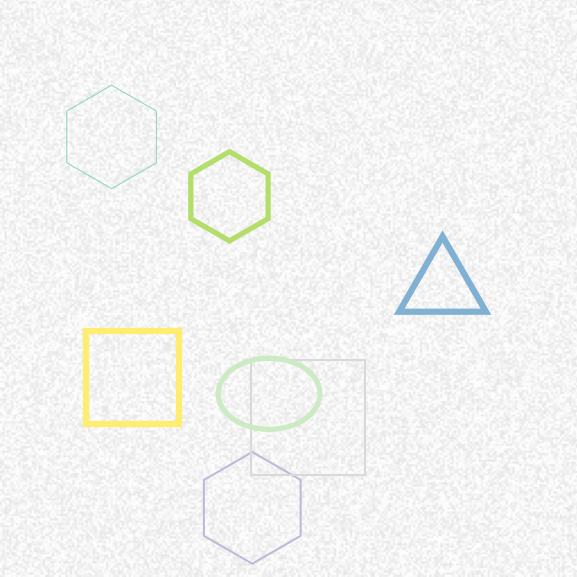[{"shape": "hexagon", "thickness": 0.5, "radius": 0.45, "center": [0.193, 0.762]}, {"shape": "hexagon", "thickness": 1, "radius": 0.48, "center": [0.437, 0.12]}, {"shape": "triangle", "thickness": 3, "radius": 0.43, "center": [0.766, 0.503]}, {"shape": "hexagon", "thickness": 2.5, "radius": 0.39, "center": [0.397, 0.659]}, {"shape": "square", "thickness": 1, "radius": 0.5, "center": [0.533, 0.277]}, {"shape": "oval", "thickness": 2.5, "radius": 0.44, "center": [0.466, 0.317]}, {"shape": "square", "thickness": 3, "radius": 0.4, "center": [0.23, 0.346]}]